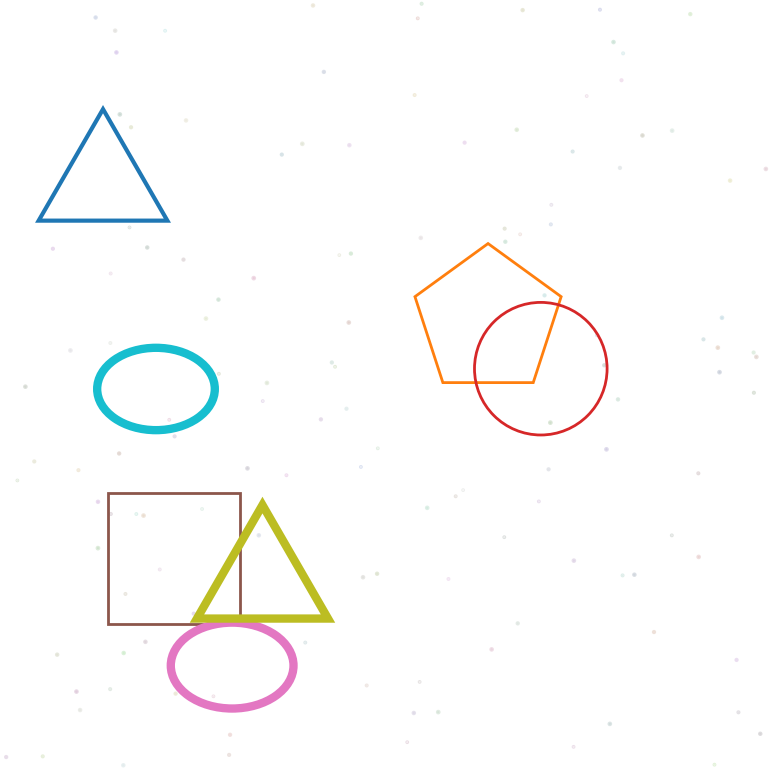[{"shape": "triangle", "thickness": 1.5, "radius": 0.48, "center": [0.134, 0.762]}, {"shape": "pentagon", "thickness": 1, "radius": 0.5, "center": [0.634, 0.584]}, {"shape": "circle", "thickness": 1, "radius": 0.43, "center": [0.702, 0.521]}, {"shape": "square", "thickness": 1, "radius": 0.43, "center": [0.226, 0.275]}, {"shape": "oval", "thickness": 3, "radius": 0.4, "center": [0.301, 0.136]}, {"shape": "triangle", "thickness": 3, "radius": 0.49, "center": [0.341, 0.246]}, {"shape": "oval", "thickness": 3, "radius": 0.38, "center": [0.203, 0.495]}]